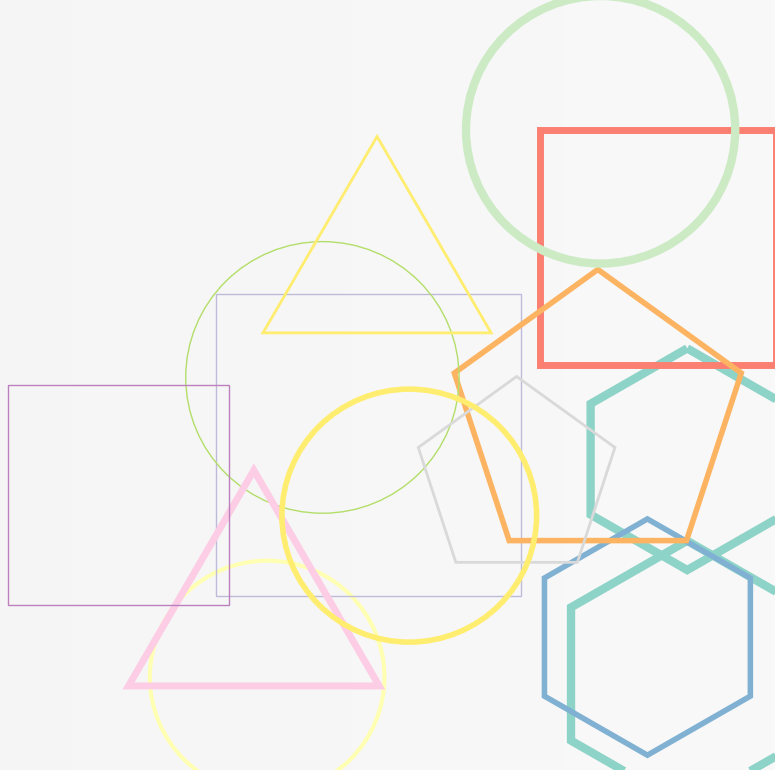[{"shape": "hexagon", "thickness": 3, "radius": 0.72, "center": [0.887, 0.404]}, {"shape": "hexagon", "thickness": 3, "radius": 0.87, "center": [0.887, 0.125]}, {"shape": "circle", "thickness": 1.5, "radius": 0.76, "center": [0.345, 0.12]}, {"shape": "square", "thickness": 0.5, "radius": 0.98, "center": [0.476, 0.422]}, {"shape": "square", "thickness": 2.5, "radius": 0.76, "center": [0.849, 0.679]}, {"shape": "hexagon", "thickness": 2, "radius": 0.77, "center": [0.835, 0.173]}, {"shape": "pentagon", "thickness": 2, "radius": 0.97, "center": [0.771, 0.455]}, {"shape": "circle", "thickness": 0.5, "radius": 0.88, "center": [0.416, 0.51]}, {"shape": "triangle", "thickness": 2.5, "radius": 0.93, "center": [0.328, 0.203]}, {"shape": "pentagon", "thickness": 1, "radius": 0.67, "center": [0.667, 0.378]}, {"shape": "square", "thickness": 0.5, "radius": 0.71, "center": [0.153, 0.357]}, {"shape": "circle", "thickness": 3, "radius": 0.87, "center": [0.775, 0.831]}, {"shape": "circle", "thickness": 2, "radius": 0.82, "center": [0.528, 0.33]}, {"shape": "triangle", "thickness": 1, "radius": 0.85, "center": [0.487, 0.653]}]